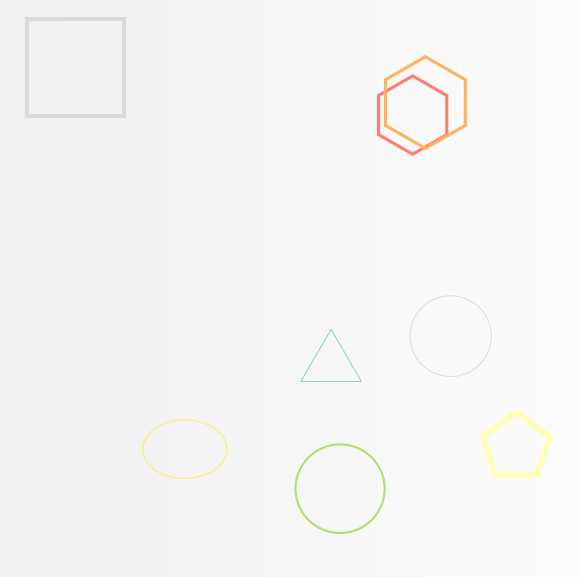[{"shape": "triangle", "thickness": 0.5, "radius": 0.3, "center": [0.57, 0.369]}, {"shape": "pentagon", "thickness": 2.5, "radius": 0.3, "center": [0.888, 0.225]}, {"shape": "hexagon", "thickness": 1.5, "radius": 0.34, "center": [0.71, 0.8]}, {"shape": "hexagon", "thickness": 1.5, "radius": 0.4, "center": [0.732, 0.822]}, {"shape": "circle", "thickness": 1, "radius": 0.38, "center": [0.585, 0.153]}, {"shape": "square", "thickness": 2, "radius": 0.42, "center": [0.13, 0.882]}, {"shape": "circle", "thickness": 0.5, "radius": 0.35, "center": [0.775, 0.417]}, {"shape": "oval", "thickness": 0.5, "radius": 0.36, "center": [0.318, 0.221]}]